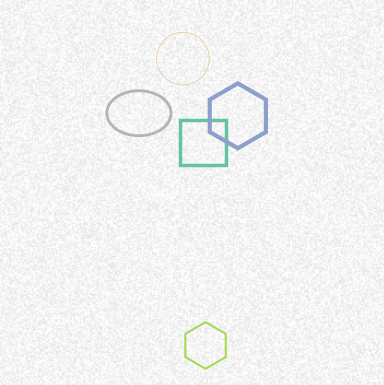[{"shape": "square", "thickness": 2.5, "radius": 0.29, "center": [0.528, 0.63]}, {"shape": "hexagon", "thickness": 3, "radius": 0.42, "center": [0.618, 0.699]}, {"shape": "hexagon", "thickness": 1.5, "radius": 0.3, "center": [0.534, 0.103]}, {"shape": "circle", "thickness": 0.5, "radius": 0.34, "center": [0.475, 0.848]}, {"shape": "oval", "thickness": 2, "radius": 0.42, "center": [0.361, 0.706]}]